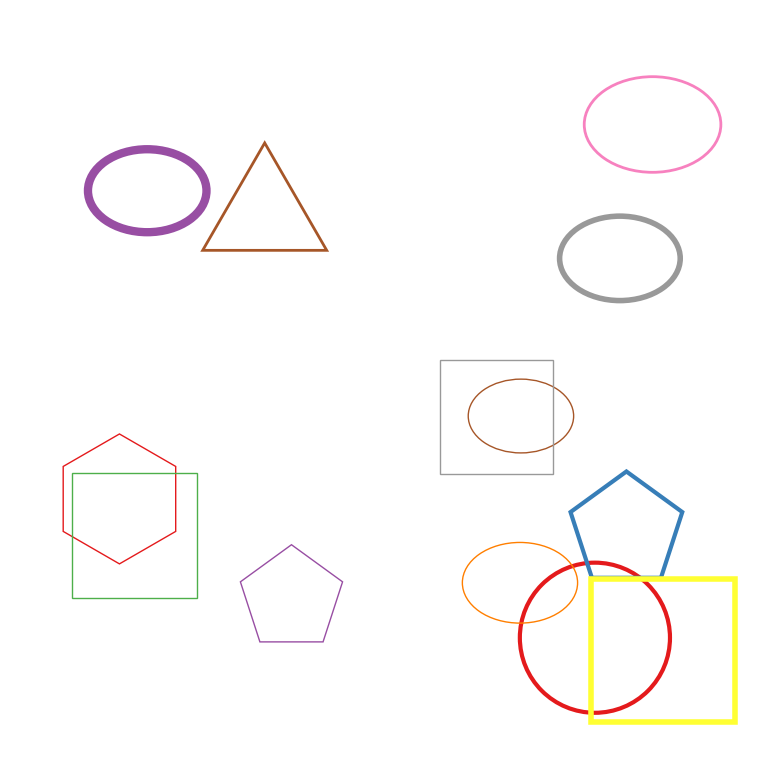[{"shape": "hexagon", "thickness": 0.5, "radius": 0.42, "center": [0.155, 0.352]}, {"shape": "circle", "thickness": 1.5, "radius": 0.49, "center": [0.773, 0.172]}, {"shape": "pentagon", "thickness": 1.5, "radius": 0.38, "center": [0.814, 0.311]}, {"shape": "square", "thickness": 0.5, "radius": 0.4, "center": [0.175, 0.305]}, {"shape": "pentagon", "thickness": 0.5, "radius": 0.35, "center": [0.379, 0.223]}, {"shape": "oval", "thickness": 3, "radius": 0.38, "center": [0.191, 0.752]}, {"shape": "oval", "thickness": 0.5, "radius": 0.37, "center": [0.675, 0.243]}, {"shape": "square", "thickness": 2, "radius": 0.47, "center": [0.861, 0.155]}, {"shape": "oval", "thickness": 0.5, "radius": 0.34, "center": [0.677, 0.46]}, {"shape": "triangle", "thickness": 1, "radius": 0.46, "center": [0.344, 0.721]}, {"shape": "oval", "thickness": 1, "radius": 0.44, "center": [0.847, 0.838]}, {"shape": "square", "thickness": 0.5, "radius": 0.37, "center": [0.645, 0.459]}, {"shape": "oval", "thickness": 2, "radius": 0.39, "center": [0.805, 0.664]}]